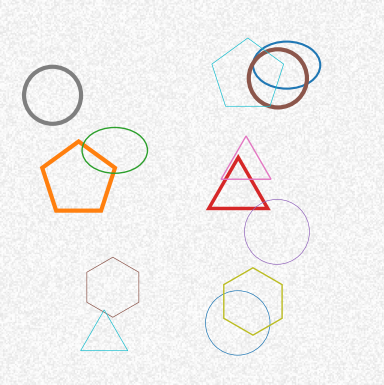[{"shape": "circle", "thickness": 0.5, "radius": 0.42, "center": [0.618, 0.161]}, {"shape": "oval", "thickness": 1.5, "radius": 0.44, "center": [0.745, 0.831]}, {"shape": "pentagon", "thickness": 3, "radius": 0.5, "center": [0.204, 0.533]}, {"shape": "oval", "thickness": 1, "radius": 0.42, "center": [0.298, 0.609]}, {"shape": "triangle", "thickness": 2.5, "radius": 0.44, "center": [0.619, 0.503]}, {"shape": "circle", "thickness": 0.5, "radius": 0.42, "center": [0.719, 0.398]}, {"shape": "circle", "thickness": 3, "radius": 0.38, "center": [0.722, 0.796]}, {"shape": "hexagon", "thickness": 0.5, "radius": 0.39, "center": [0.293, 0.254]}, {"shape": "triangle", "thickness": 1, "radius": 0.37, "center": [0.639, 0.572]}, {"shape": "circle", "thickness": 3, "radius": 0.37, "center": [0.137, 0.753]}, {"shape": "hexagon", "thickness": 1, "radius": 0.44, "center": [0.657, 0.217]}, {"shape": "triangle", "thickness": 0.5, "radius": 0.35, "center": [0.271, 0.124]}, {"shape": "pentagon", "thickness": 0.5, "radius": 0.49, "center": [0.644, 0.803]}]